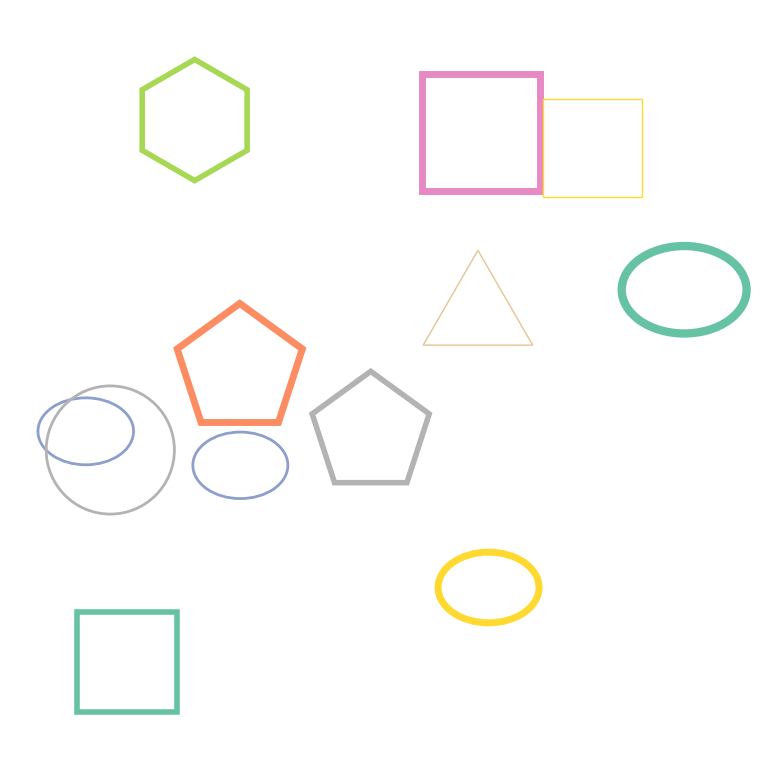[{"shape": "oval", "thickness": 3, "radius": 0.41, "center": [0.889, 0.624]}, {"shape": "square", "thickness": 2, "radius": 0.32, "center": [0.165, 0.141]}, {"shape": "pentagon", "thickness": 2.5, "radius": 0.43, "center": [0.311, 0.52]}, {"shape": "oval", "thickness": 1, "radius": 0.31, "center": [0.312, 0.396]}, {"shape": "oval", "thickness": 1, "radius": 0.31, "center": [0.111, 0.44]}, {"shape": "square", "thickness": 2.5, "radius": 0.38, "center": [0.625, 0.828]}, {"shape": "hexagon", "thickness": 2, "radius": 0.39, "center": [0.253, 0.844]}, {"shape": "oval", "thickness": 2.5, "radius": 0.33, "center": [0.635, 0.237]}, {"shape": "square", "thickness": 0.5, "radius": 0.32, "center": [0.77, 0.808]}, {"shape": "triangle", "thickness": 0.5, "radius": 0.41, "center": [0.621, 0.593]}, {"shape": "circle", "thickness": 1, "radius": 0.42, "center": [0.143, 0.416]}, {"shape": "pentagon", "thickness": 2, "radius": 0.4, "center": [0.481, 0.438]}]